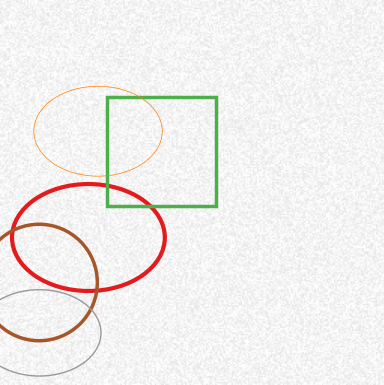[{"shape": "oval", "thickness": 3, "radius": 0.99, "center": [0.23, 0.383]}, {"shape": "square", "thickness": 2.5, "radius": 0.71, "center": [0.419, 0.607]}, {"shape": "oval", "thickness": 0.5, "radius": 0.83, "center": [0.255, 0.659]}, {"shape": "circle", "thickness": 2.5, "radius": 0.76, "center": [0.102, 0.266]}, {"shape": "oval", "thickness": 1, "radius": 0.8, "center": [0.102, 0.135]}]